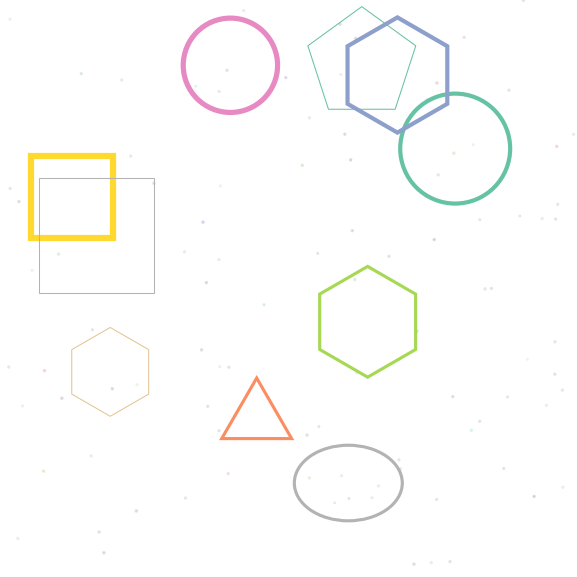[{"shape": "circle", "thickness": 2, "radius": 0.48, "center": [0.788, 0.742]}, {"shape": "pentagon", "thickness": 0.5, "radius": 0.49, "center": [0.627, 0.889]}, {"shape": "triangle", "thickness": 1.5, "radius": 0.35, "center": [0.444, 0.275]}, {"shape": "hexagon", "thickness": 2, "radius": 0.5, "center": [0.688, 0.869]}, {"shape": "circle", "thickness": 2.5, "radius": 0.41, "center": [0.399, 0.886]}, {"shape": "hexagon", "thickness": 1.5, "radius": 0.48, "center": [0.637, 0.442]}, {"shape": "square", "thickness": 3, "radius": 0.35, "center": [0.125, 0.658]}, {"shape": "hexagon", "thickness": 0.5, "radius": 0.38, "center": [0.191, 0.355]}, {"shape": "oval", "thickness": 1.5, "radius": 0.47, "center": [0.603, 0.163]}, {"shape": "square", "thickness": 0.5, "radius": 0.49, "center": [0.167, 0.591]}]